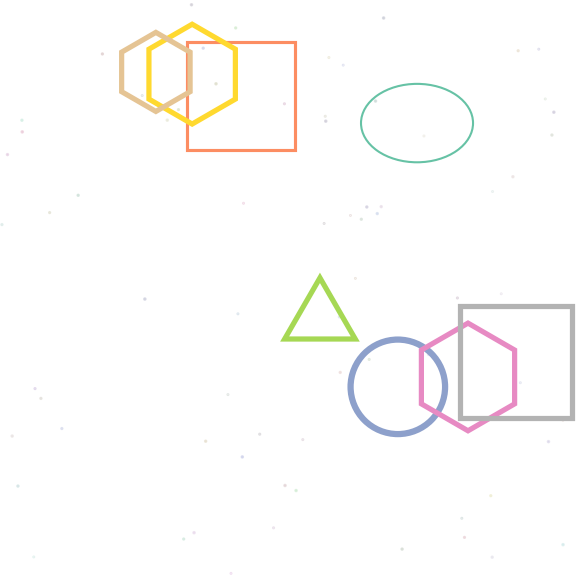[{"shape": "oval", "thickness": 1, "radius": 0.48, "center": [0.722, 0.786]}, {"shape": "square", "thickness": 1.5, "radius": 0.46, "center": [0.417, 0.833]}, {"shape": "circle", "thickness": 3, "radius": 0.41, "center": [0.689, 0.329]}, {"shape": "hexagon", "thickness": 2.5, "radius": 0.47, "center": [0.81, 0.346]}, {"shape": "triangle", "thickness": 2.5, "radius": 0.35, "center": [0.554, 0.447]}, {"shape": "hexagon", "thickness": 2.5, "radius": 0.43, "center": [0.333, 0.871]}, {"shape": "hexagon", "thickness": 2.5, "radius": 0.34, "center": [0.27, 0.875]}, {"shape": "square", "thickness": 2.5, "radius": 0.48, "center": [0.893, 0.373]}]